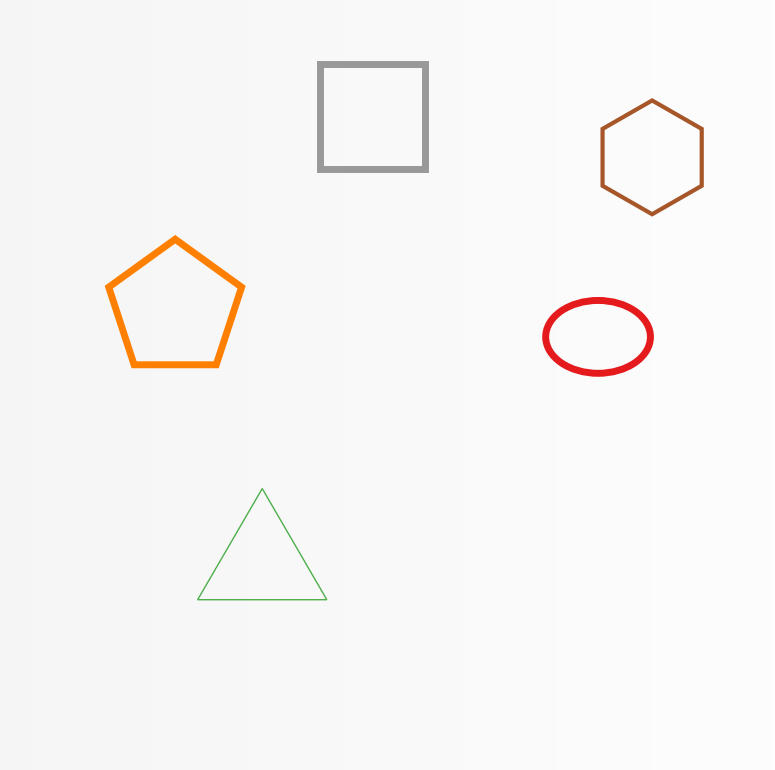[{"shape": "oval", "thickness": 2.5, "radius": 0.34, "center": [0.772, 0.563]}, {"shape": "triangle", "thickness": 0.5, "radius": 0.48, "center": [0.338, 0.269]}, {"shape": "pentagon", "thickness": 2.5, "radius": 0.45, "center": [0.226, 0.599]}, {"shape": "hexagon", "thickness": 1.5, "radius": 0.37, "center": [0.841, 0.796]}, {"shape": "square", "thickness": 2.5, "radius": 0.34, "center": [0.481, 0.849]}]